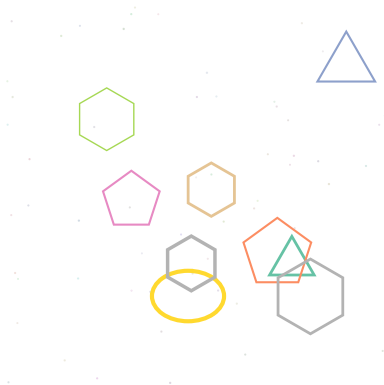[{"shape": "triangle", "thickness": 2, "radius": 0.33, "center": [0.758, 0.319]}, {"shape": "pentagon", "thickness": 1.5, "radius": 0.46, "center": [0.72, 0.342]}, {"shape": "triangle", "thickness": 1.5, "radius": 0.43, "center": [0.899, 0.831]}, {"shape": "pentagon", "thickness": 1.5, "radius": 0.39, "center": [0.341, 0.479]}, {"shape": "hexagon", "thickness": 1, "radius": 0.41, "center": [0.277, 0.69]}, {"shape": "oval", "thickness": 3, "radius": 0.47, "center": [0.488, 0.231]}, {"shape": "hexagon", "thickness": 2, "radius": 0.35, "center": [0.549, 0.507]}, {"shape": "hexagon", "thickness": 2.5, "radius": 0.36, "center": [0.497, 0.316]}, {"shape": "hexagon", "thickness": 2, "radius": 0.49, "center": [0.806, 0.23]}]